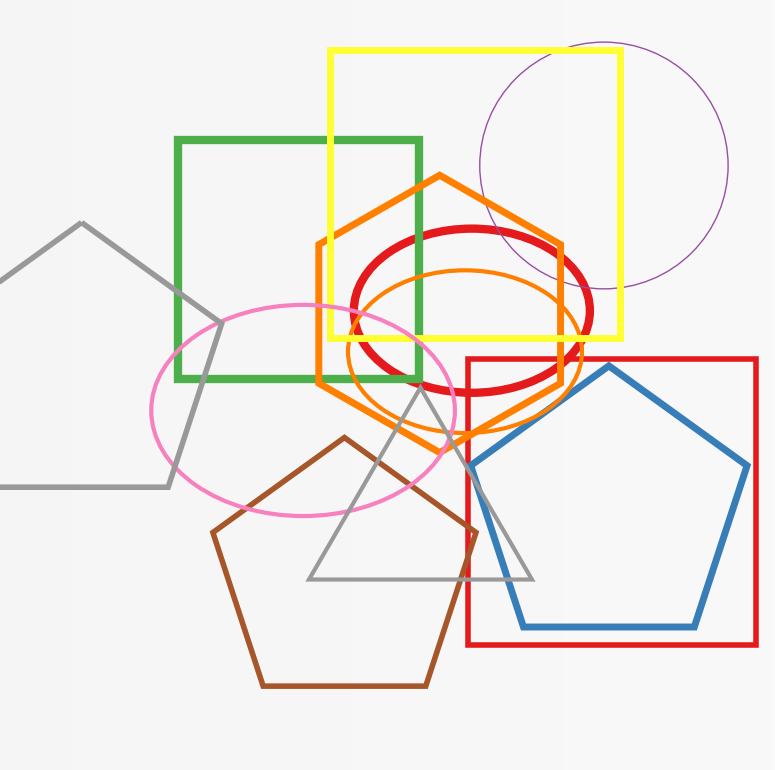[{"shape": "oval", "thickness": 3, "radius": 0.76, "center": [0.609, 0.596]}, {"shape": "square", "thickness": 2, "radius": 0.93, "center": [0.789, 0.348]}, {"shape": "pentagon", "thickness": 2.5, "radius": 0.94, "center": [0.786, 0.337]}, {"shape": "square", "thickness": 3, "radius": 0.78, "center": [0.385, 0.664]}, {"shape": "circle", "thickness": 0.5, "radius": 0.8, "center": [0.779, 0.785]}, {"shape": "hexagon", "thickness": 2.5, "radius": 0.9, "center": [0.567, 0.592]}, {"shape": "oval", "thickness": 1.5, "radius": 0.75, "center": [0.6, 0.543]}, {"shape": "square", "thickness": 2.5, "radius": 0.94, "center": [0.613, 0.749]}, {"shape": "pentagon", "thickness": 2, "radius": 0.89, "center": [0.444, 0.253]}, {"shape": "oval", "thickness": 1.5, "radius": 0.98, "center": [0.391, 0.467]}, {"shape": "pentagon", "thickness": 2, "radius": 0.95, "center": [0.105, 0.521]}, {"shape": "triangle", "thickness": 1.5, "radius": 0.83, "center": [0.543, 0.33]}]